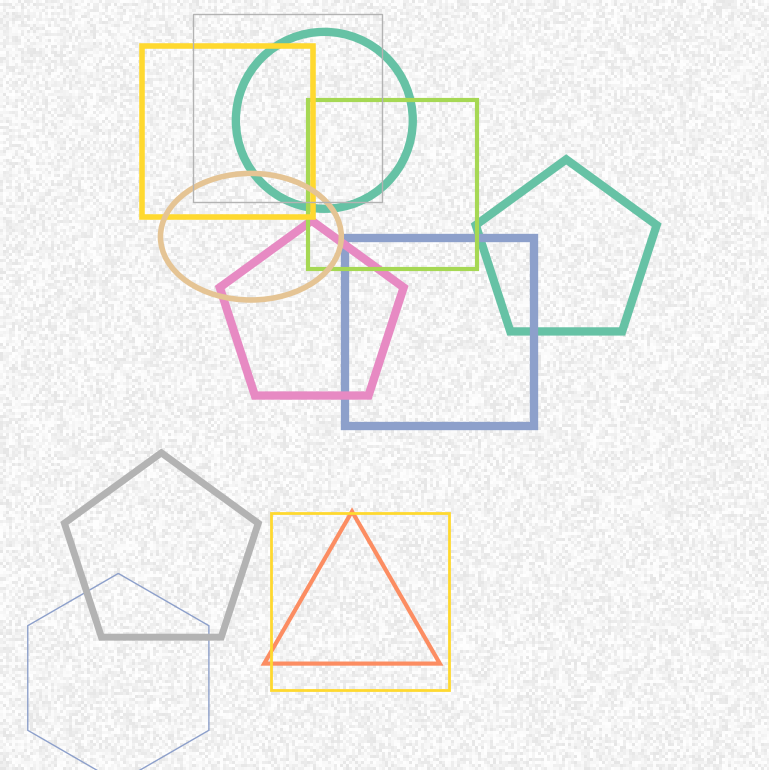[{"shape": "pentagon", "thickness": 3, "radius": 0.62, "center": [0.735, 0.669]}, {"shape": "circle", "thickness": 3, "radius": 0.57, "center": [0.421, 0.844]}, {"shape": "triangle", "thickness": 1.5, "radius": 0.66, "center": [0.457, 0.204]}, {"shape": "square", "thickness": 3, "radius": 0.61, "center": [0.571, 0.569]}, {"shape": "hexagon", "thickness": 0.5, "radius": 0.68, "center": [0.154, 0.119]}, {"shape": "pentagon", "thickness": 3, "radius": 0.63, "center": [0.405, 0.588]}, {"shape": "square", "thickness": 1.5, "radius": 0.55, "center": [0.51, 0.761]}, {"shape": "square", "thickness": 2, "radius": 0.55, "center": [0.296, 0.829]}, {"shape": "square", "thickness": 1, "radius": 0.58, "center": [0.467, 0.219]}, {"shape": "oval", "thickness": 2, "radius": 0.59, "center": [0.326, 0.693]}, {"shape": "square", "thickness": 0.5, "radius": 0.61, "center": [0.374, 0.86]}, {"shape": "pentagon", "thickness": 2.5, "radius": 0.66, "center": [0.21, 0.28]}]